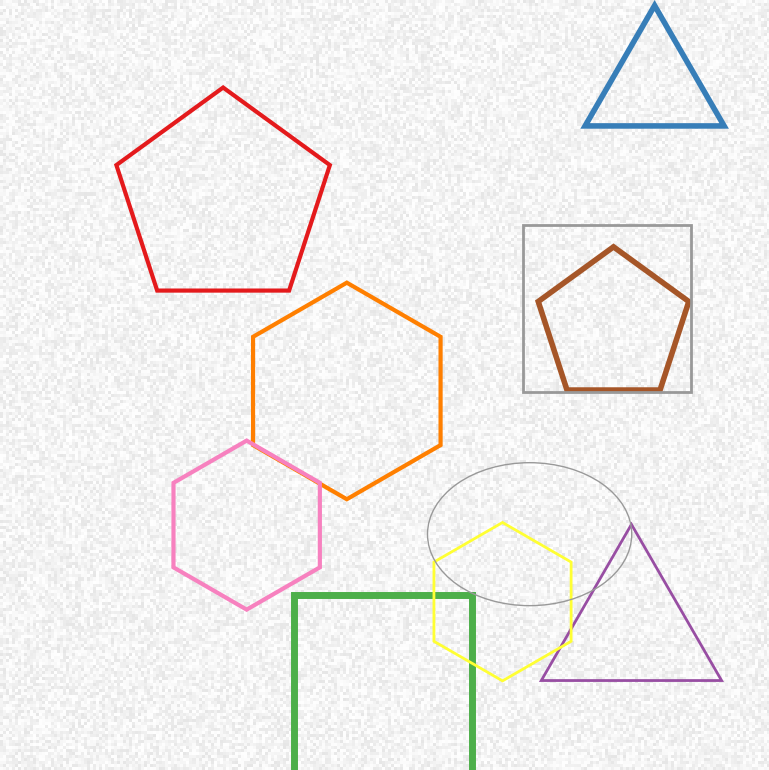[{"shape": "pentagon", "thickness": 1.5, "radius": 0.73, "center": [0.29, 0.741]}, {"shape": "triangle", "thickness": 2, "radius": 0.52, "center": [0.85, 0.889]}, {"shape": "square", "thickness": 2.5, "radius": 0.58, "center": [0.497, 0.113]}, {"shape": "triangle", "thickness": 1, "radius": 0.68, "center": [0.82, 0.184]}, {"shape": "hexagon", "thickness": 1.5, "radius": 0.7, "center": [0.45, 0.492]}, {"shape": "hexagon", "thickness": 1, "radius": 0.51, "center": [0.653, 0.219]}, {"shape": "pentagon", "thickness": 2, "radius": 0.51, "center": [0.797, 0.577]}, {"shape": "hexagon", "thickness": 1.5, "radius": 0.55, "center": [0.32, 0.318]}, {"shape": "oval", "thickness": 0.5, "radius": 0.66, "center": [0.688, 0.306]}, {"shape": "square", "thickness": 1, "radius": 0.54, "center": [0.788, 0.6]}]